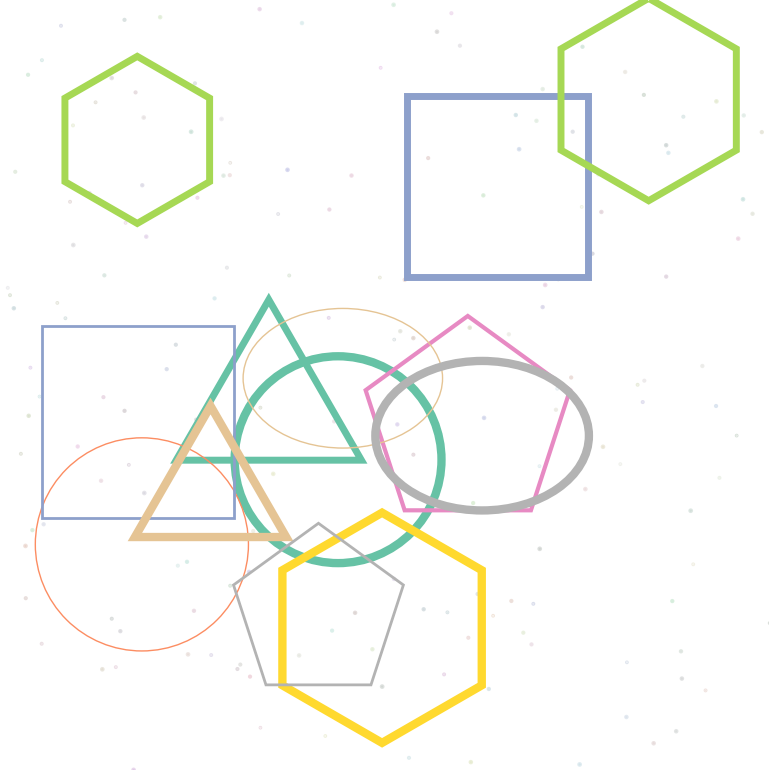[{"shape": "circle", "thickness": 3, "radius": 0.67, "center": [0.439, 0.403]}, {"shape": "triangle", "thickness": 2.5, "radius": 0.69, "center": [0.349, 0.472]}, {"shape": "circle", "thickness": 0.5, "radius": 0.69, "center": [0.184, 0.293]}, {"shape": "square", "thickness": 2.5, "radius": 0.59, "center": [0.646, 0.758]}, {"shape": "square", "thickness": 1, "radius": 0.62, "center": [0.179, 0.452]}, {"shape": "pentagon", "thickness": 1.5, "radius": 0.7, "center": [0.608, 0.45]}, {"shape": "hexagon", "thickness": 2.5, "radius": 0.54, "center": [0.178, 0.818]}, {"shape": "hexagon", "thickness": 2.5, "radius": 0.66, "center": [0.842, 0.871]}, {"shape": "hexagon", "thickness": 3, "radius": 0.75, "center": [0.496, 0.185]}, {"shape": "oval", "thickness": 0.5, "radius": 0.65, "center": [0.445, 0.509]}, {"shape": "triangle", "thickness": 3, "radius": 0.57, "center": [0.273, 0.359]}, {"shape": "oval", "thickness": 3, "radius": 0.69, "center": [0.626, 0.434]}, {"shape": "pentagon", "thickness": 1, "radius": 0.58, "center": [0.414, 0.204]}]